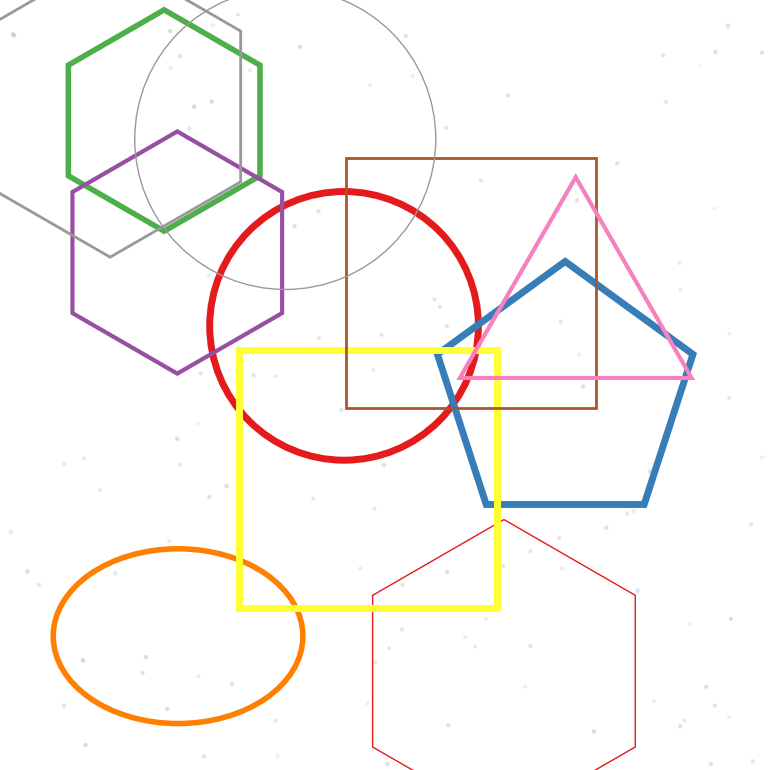[{"shape": "circle", "thickness": 2.5, "radius": 0.87, "center": [0.447, 0.577]}, {"shape": "hexagon", "thickness": 0.5, "radius": 0.98, "center": [0.654, 0.128]}, {"shape": "pentagon", "thickness": 2.5, "radius": 0.87, "center": [0.734, 0.486]}, {"shape": "hexagon", "thickness": 2, "radius": 0.72, "center": [0.213, 0.844]}, {"shape": "hexagon", "thickness": 1.5, "radius": 0.79, "center": [0.23, 0.672]}, {"shape": "oval", "thickness": 2, "radius": 0.81, "center": [0.231, 0.174]}, {"shape": "square", "thickness": 2.5, "radius": 0.84, "center": [0.478, 0.379]}, {"shape": "square", "thickness": 1, "radius": 0.81, "center": [0.612, 0.633]}, {"shape": "triangle", "thickness": 1.5, "radius": 0.87, "center": [0.748, 0.596]}, {"shape": "circle", "thickness": 0.5, "radius": 0.98, "center": [0.37, 0.82]}, {"shape": "hexagon", "thickness": 1, "radius": 0.98, "center": [0.143, 0.862]}]